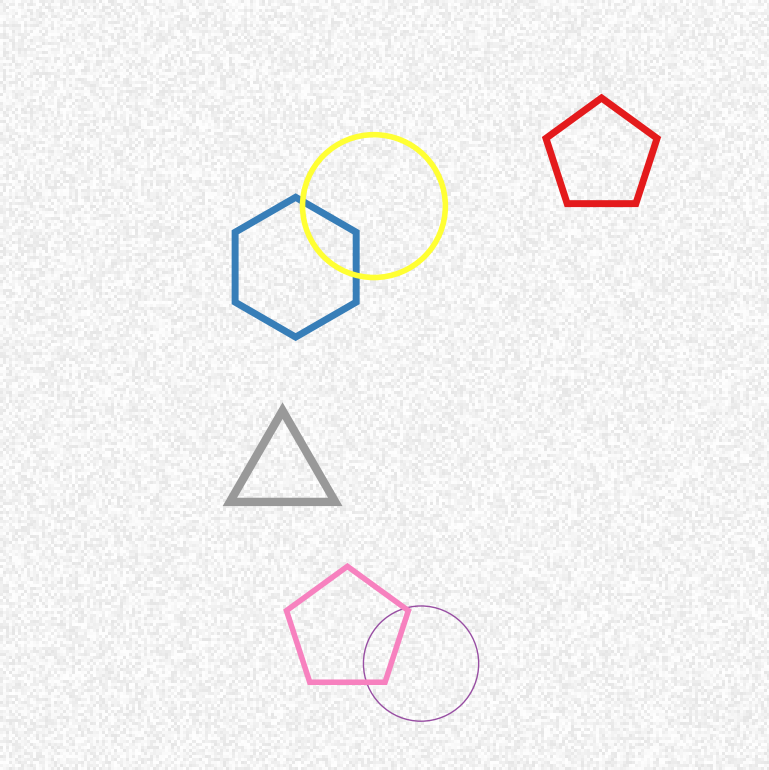[{"shape": "pentagon", "thickness": 2.5, "radius": 0.38, "center": [0.781, 0.797]}, {"shape": "hexagon", "thickness": 2.5, "radius": 0.45, "center": [0.384, 0.653]}, {"shape": "circle", "thickness": 0.5, "radius": 0.37, "center": [0.547, 0.138]}, {"shape": "circle", "thickness": 2, "radius": 0.46, "center": [0.486, 0.732]}, {"shape": "pentagon", "thickness": 2, "radius": 0.42, "center": [0.451, 0.181]}, {"shape": "triangle", "thickness": 3, "radius": 0.4, "center": [0.367, 0.388]}]